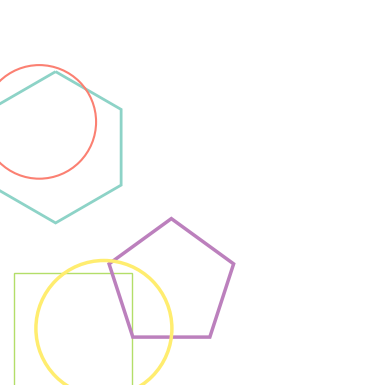[{"shape": "hexagon", "thickness": 2, "radius": 0.98, "center": [0.144, 0.617]}, {"shape": "circle", "thickness": 1.5, "radius": 0.74, "center": [0.102, 0.683]}, {"shape": "square", "thickness": 1, "radius": 0.77, "center": [0.19, 0.137]}, {"shape": "pentagon", "thickness": 2.5, "radius": 0.85, "center": [0.445, 0.262]}, {"shape": "circle", "thickness": 2.5, "radius": 0.88, "center": [0.27, 0.147]}]